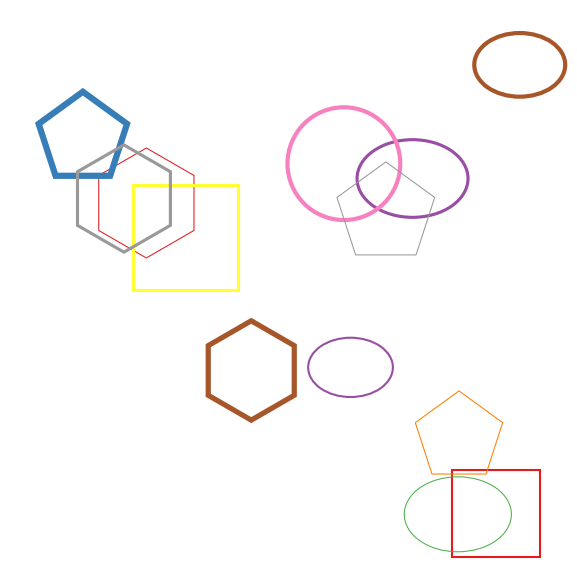[{"shape": "hexagon", "thickness": 0.5, "radius": 0.48, "center": [0.253, 0.648]}, {"shape": "square", "thickness": 1, "radius": 0.38, "center": [0.859, 0.11]}, {"shape": "pentagon", "thickness": 3, "radius": 0.4, "center": [0.143, 0.76]}, {"shape": "oval", "thickness": 0.5, "radius": 0.46, "center": [0.793, 0.109]}, {"shape": "oval", "thickness": 1, "radius": 0.37, "center": [0.607, 0.363]}, {"shape": "oval", "thickness": 1.5, "radius": 0.48, "center": [0.714, 0.69]}, {"shape": "pentagon", "thickness": 0.5, "radius": 0.4, "center": [0.795, 0.243]}, {"shape": "square", "thickness": 1.5, "radius": 0.46, "center": [0.321, 0.588]}, {"shape": "oval", "thickness": 2, "radius": 0.39, "center": [0.9, 0.887]}, {"shape": "hexagon", "thickness": 2.5, "radius": 0.43, "center": [0.435, 0.358]}, {"shape": "circle", "thickness": 2, "radius": 0.49, "center": [0.595, 0.716]}, {"shape": "hexagon", "thickness": 1.5, "radius": 0.46, "center": [0.215, 0.655]}, {"shape": "pentagon", "thickness": 0.5, "radius": 0.44, "center": [0.668, 0.63]}]